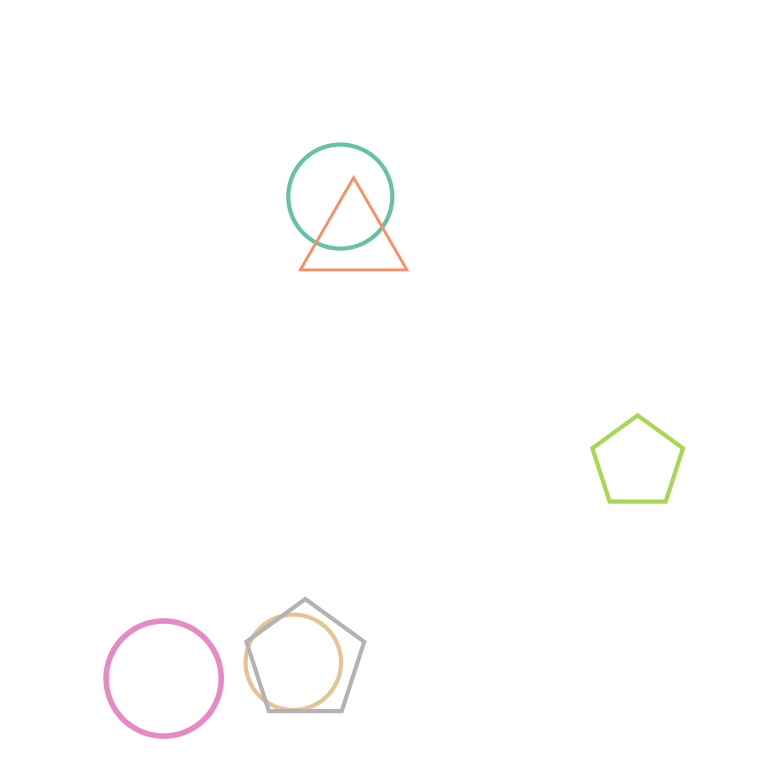[{"shape": "circle", "thickness": 1.5, "radius": 0.34, "center": [0.442, 0.745]}, {"shape": "triangle", "thickness": 1, "radius": 0.4, "center": [0.459, 0.689]}, {"shape": "circle", "thickness": 2, "radius": 0.37, "center": [0.213, 0.119]}, {"shape": "pentagon", "thickness": 1.5, "radius": 0.31, "center": [0.828, 0.399]}, {"shape": "circle", "thickness": 1.5, "radius": 0.31, "center": [0.381, 0.14]}, {"shape": "pentagon", "thickness": 1.5, "radius": 0.4, "center": [0.397, 0.142]}]